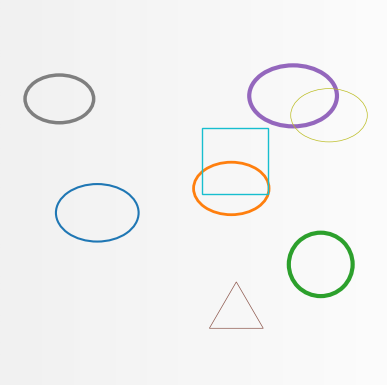[{"shape": "oval", "thickness": 1.5, "radius": 0.53, "center": [0.251, 0.447]}, {"shape": "oval", "thickness": 2, "radius": 0.49, "center": [0.597, 0.51]}, {"shape": "circle", "thickness": 3, "radius": 0.41, "center": [0.828, 0.313]}, {"shape": "oval", "thickness": 3, "radius": 0.57, "center": [0.756, 0.751]}, {"shape": "triangle", "thickness": 0.5, "radius": 0.4, "center": [0.61, 0.187]}, {"shape": "oval", "thickness": 2.5, "radius": 0.44, "center": [0.153, 0.743]}, {"shape": "oval", "thickness": 0.5, "radius": 0.49, "center": [0.849, 0.701]}, {"shape": "square", "thickness": 1, "radius": 0.42, "center": [0.607, 0.582]}]